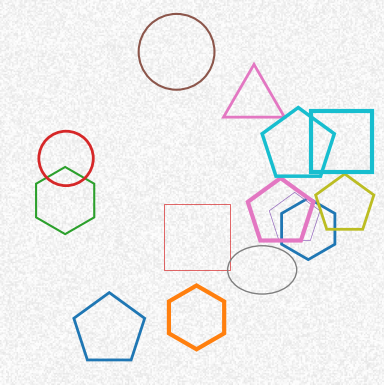[{"shape": "pentagon", "thickness": 2, "radius": 0.48, "center": [0.284, 0.143]}, {"shape": "hexagon", "thickness": 2, "radius": 0.4, "center": [0.801, 0.406]}, {"shape": "hexagon", "thickness": 3, "radius": 0.41, "center": [0.511, 0.176]}, {"shape": "hexagon", "thickness": 1.5, "radius": 0.44, "center": [0.169, 0.479]}, {"shape": "circle", "thickness": 2, "radius": 0.35, "center": [0.172, 0.588]}, {"shape": "square", "thickness": 0.5, "radius": 0.43, "center": [0.512, 0.384]}, {"shape": "pentagon", "thickness": 0.5, "radius": 0.35, "center": [0.765, 0.431]}, {"shape": "circle", "thickness": 1.5, "radius": 0.49, "center": [0.459, 0.865]}, {"shape": "triangle", "thickness": 2, "radius": 0.46, "center": [0.66, 0.741]}, {"shape": "pentagon", "thickness": 3, "radius": 0.45, "center": [0.729, 0.448]}, {"shape": "oval", "thickness": 1, "radius": 0.45, "center": [0.681, 0.299]}, {"shape": "pentagon", "thickness": 2, "radius": 0.4, "center": [0.895, 0.469]}, {"shape": "pentagon", "thickness": 2.5, "radius": 0.49, "center": [0.775, 0.622]}, {"shape": "square", "thickness": 3, "radius": 0.4, "center": [0.887, 0.633]}]